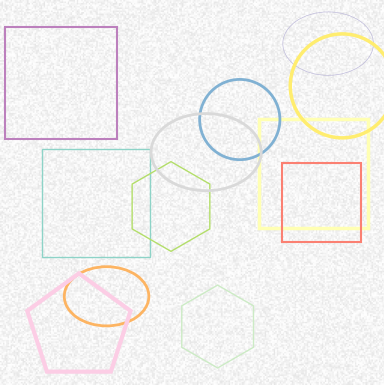[{"shape": "square", "thickness": 1, "radius": 0.7, "center": [0.249, 0.473]}, {"shape": "square", "thickness": 2.5, "radius": 0.7, "center": [0.815, 0.549]}, {"shape": "oval", "thickness": 0.5, "radius": 0.59, "center": [0.852, 0.887]}, {"shape": "square", "thickness": 1.5, "radius": 0.51, "center": [0.836, 0.474]}, {"shape": "circle", "thickness": 2, "radius": 0.52, "center": [0.623, 0.689]}, {"shape": "oval", "thickness": 2, "radius": 0.55, "center": [0.277, 0.23]}, {"shape": "hexagon", "thickness": 1, "radius": 0.58, "center": [0.444, 0.464]}, {"shape": "pentagon", "thickness": 3, "radius": 0.71, "center": [0.205, 0.149]}, {"shape": "oval", "thickness": 2, "radius": 0.72, "center": [0.535, 0.605]}, {"shape": "square", "thickness": 1.5, "radius": 0.73, "center": [0.157, 0.785]}, {"shape": "hexagon", "thickness": 1, "radius": 0.54, "center": [0.565, 0.152]}, {"shape": "circle", "thickness": 2.5, "radius": 0.68, "center": [0.889, 0.777]}]